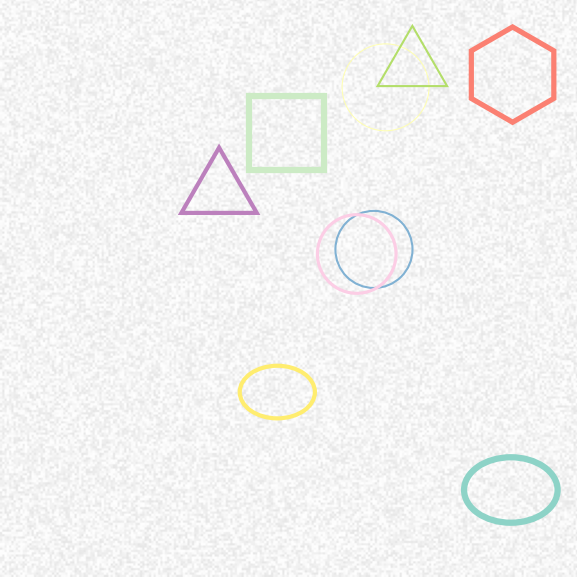[{"shape": "oval", "thickness": 3, "radius": 0.4, "center": [0.885, 0.151]}, {"shape": "circle", "thickness": 0.5, "radius": 0.38, "center": [0.668, 0.848]}, {"shape": "hexagon", "thickness": 2.5, "radius": 0.41, "center": [0.888, 0.87]}, {"shape": "circle", "thickness": 1, "radius": 0.33, "center": [0.648, 0.567]}, {"shape": "triangle", "thickness": 1, "radius": 0.35, "center": [0.714, 0.885]}, {"shape": "circle", "thickness": 1.5, "radius": 0.34, "center": [0.618, 0.559]}, {"shape": "triangle", "thickness": 2, "radius": 0.38, "center": [0.379, 0.668]}, {"shape": "square", "thickness": 3, "radius": 0.32, "center": [0.497, 0.769]}, {"shape": "oval", "thickness": 2, "radius": 0.33, "center": [0.48, 0.32]}]